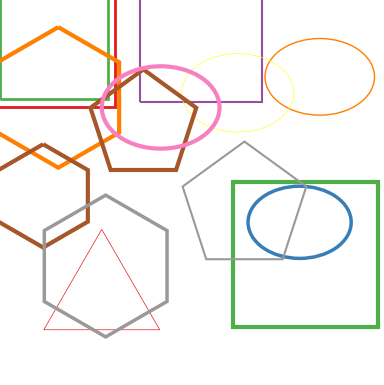[{"shape": "square", "thickness": 2, "radius": 0.81, "center": [0.136, 0.885]}, {"shape": "triangle", "thickness": 0.5, "radius": 0.87, "center": [0.264, 0.23]}, {"shape": "oval", "thickness": 2.5, "radius": 0.67, "center": [0.778, 0.423]}, {"shape": "square", "thickness": 2, "radius": 0.7, "center": [0.139, 0.883]}, {"shape": "square", "thickness": 3, "radius": 0.94, "center": [0.794, 0.339]}, {"shape": "square", "thickness": 1.5, "radius": 0.8, "center": [0.522, 0.894]}, {"shape": "oval", "thickness": 1, "radius": 0.71, "center": [0.831, 0.8]}, {"shape": "hexagon", "thickness": 3, "radius": 0.91, "center": [0.151, 0.747]}, {"shape": "oval", "thickness": 0.5, "radius": 0.73, "center": [0.617, 0.759]}, {"shape": "hexagon", "thickness": 3, "radius": 0.67, "center": [0.112, 0.491]}, {"shape": "pentagon", "thickness": 3, "radius": 0.72, "center": [0.372, 0.675]}, {"shape": "oval", "thickness": 3, "radius": 0.76, "center": [0.417, 0.721]}, {"shape": "hexagon", "thickness": 2.5, "radius": 0.92, "center": [0.274, 0.309]}, {"shape": "pentagon", "thickness": 1.5, "radius": 0.84, "center": [0.635, 0.463]}]